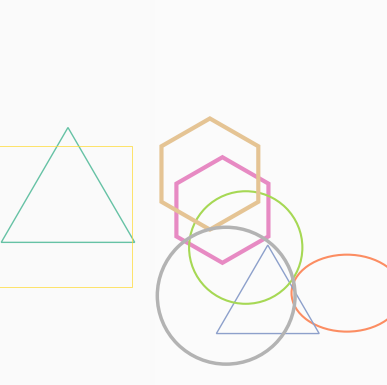[{"shape": "triangle", "thickness": 1, "radius": 0.99, "center": [0.175, 0.47]}, {"shape": "oval", "thickness": 1.5, "radius": 0.71, "center": [0.895, 0.239]}, {"shape": "triangle", "thickness": 1, "radius": 0.77, "center": [0.691, 0.21]}, {"shape": "hexagon", "thickness": 3, "radius": 0.69, "center": [0.574, 0.454]}, {"shape": "circle", "thickness": 1.5, "radius": 0.73, "center": [0.634, 0.357]}, {"shape": "square", "thickness": 0.5, "radius": 0.92, "center": [0.157, 0.437]}, {"shape": "hexagon", "thickness": 3, "radius": 0.72, "center": [0.542, 0.548]}, {"shape": "circle", "thickness": 2.5, "radius": 0.89, "center": [0.584, 0.232]}]